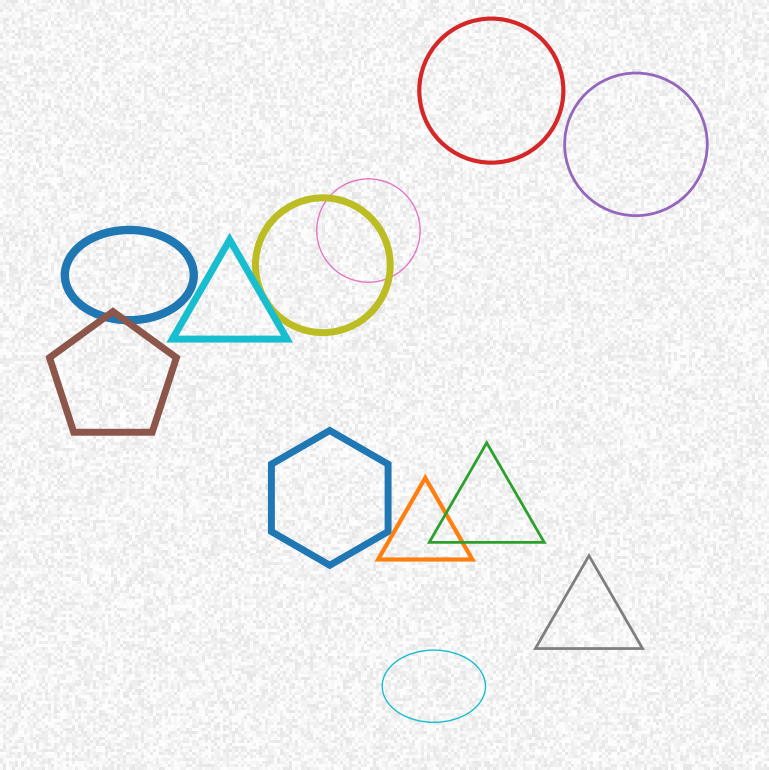[{"shape": "oval", "thickness": 3, "radius": 0.42, "center": [0.168, 0.643]}, {"shape": "hexagon", "thickness": 2.5, "radius": 0.44, "center": [0.428, 0.353]}, {"shape": "triangle", "thickness": 1.5, "radius": 0.35, "center": [0.552, 0.309]}, {"shape": "triangle", "thickness": 1, "radius": 0.43, "center": [0.632, 0.339]}, {"shape": "circle", "thickness": 1.5, "radius": 0.47, "center": [0.638, 0.882]}, {"shape": "circle", "thickness": 1, "radius": 0.46, "center": [0.826, 0.813]}, {"shape": "pentagon", "thickness": 2.5, "radius": 0.43, "center": [0.147, 0.509]}, {"shape": "circle", "thickness": 0.5, "radius": 0.34, "center": [0.478, 0.701]}, {"shape": "triangle", "thickness": 1, "radius": 0.4, "center": [0.765, 0.198]}, {"shape": "circle", "thickness": 2.5, "radius": 0.44, "center": [0.419, 0.656]}, {"shape": "triangle", "thickness": 2.5, "radius": 0.43, "center": [0.298, 0.603]}, {"shape": "oval", "thickness": 0.5, "radius": 0.34, "center": [0.563, 0.109]}]